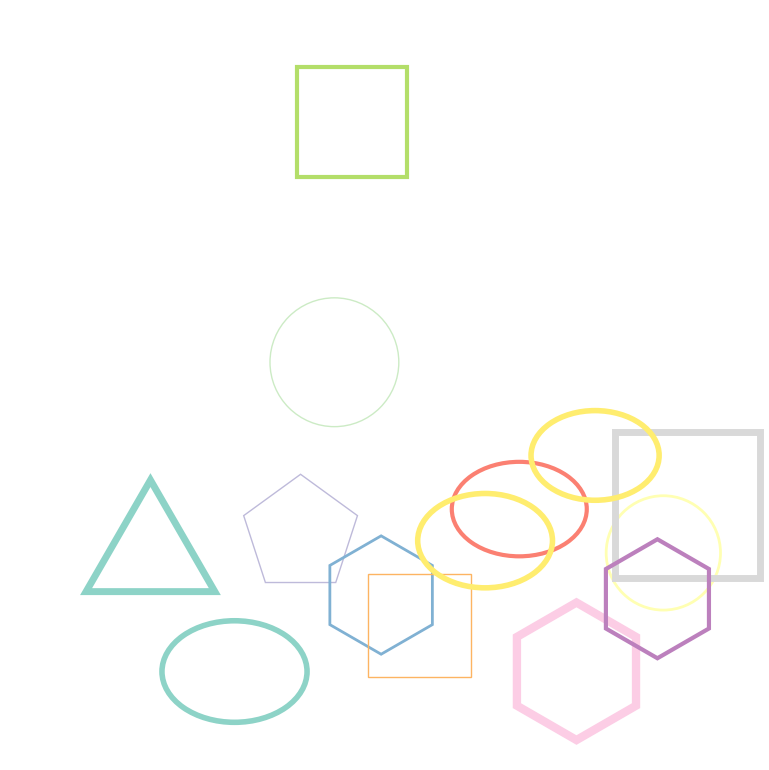[{"shape": "triangle", "thickness": 2.5, "radius": 0.48, "center": [0.195, 0.28]}, {"shape": "oval", "thickness": 2, "radius": 0.47, "center": [0.305, 0.128]}, {"shape": "circle", "thickness": 1, "radius": 0.37, "center": [0.861, 0.282]}, {"shape": "pentagon", "thickness": 0.5, "radius": 0.39, "center": [0.39, 0.306]}, {"shape": "oval", "thickness": 1.5, "radius": 0.44, "center": [0.674, 0.339]}, {"shape": "hexagon", "thickness": 1, "radius": 0.38, "center": [0.495, 0.227]}, {"shape": "square", "thickness": 0.5, "radius": 0.33, "center": [0.545, 0.187]}, {"shape": "square", "thickness": 1.5, "radius": 0.36, "center": [0.458, 0.841]}, {"shape": "hexagon", "thickness": 3, "radius": 0.45, "center": [0.749, 0.128]}, {"shape": "square", "thickness": 2.5, "radius": 0.47, "center": [0.893, 0.344]}, {"shape": "hexagon", "thickness": 1.5, "radius": 0.39, "center": [0.854, 0.222]}, {"shape": "circle", "thickness": 0.5, "radius": 0.42, "center": [0.434, 0.53]}, {"shape": "oval", "thickness": 2, "radius": 0.42, "center": [0.773, 0.409]}, {"shape": "oval", "thickness": 2, "radius": 0.44, "center": [0.63, 0.298]}]